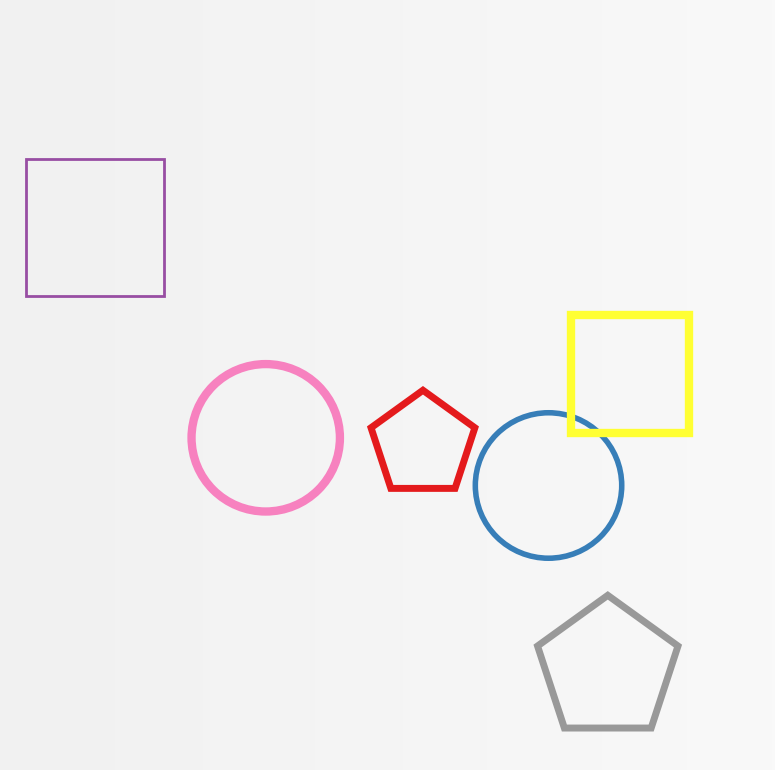[{"shape": "pentagon", "thickness": 2.5, "radius": 0.35, "center": [0.546, 0.423]}, {"shape": "circle", "thickness": 2, "radius": 0.47, "center": [0.708, 0.369]}, {"shape": "square", "thickness": 1, "radius": 0.45, "center": [0.123, 0.704]}, {"shape": "square", "thickness": 3, "radius": 0.38, "center": [0.813, 0.515]}, {"shape": "circle", "thickness": 3, "radius": 0.48, "center": [0.343, 0.431]}, {"shape": "pentagon", "thickness": 2.5, "radius": 0.48, "center": [0.784, 0.132]}]